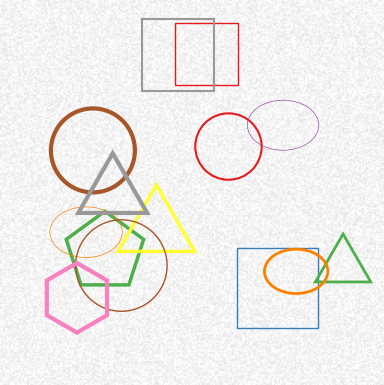[{"shape": "square", "thickness": 1, "radius": 0.41, "center": [0.537, 0.86]}, {"shape": "circle", "thickness": 1.5, "radius": 0.43, "center": [0.593, 0.619]}, {"shape": "square", "thickness": 1, "radius": 0.52, "center": [0.721, 0.252]}, {"shape": "pentagon", "thickness": 2.5, "radius": 0.53, "center": [0.273, 0.346]}, {"shape": "triangle", "thickness": 2, "radius": 0.41, "center": [0.891, 0.309]}, {"shape": "oval", "thickness": 0.5, "radius": 0.46, "center": [0.735, 0.675]}, {"shape": "oval", "thickness": 2, "radius": 0.41, "center": [0.769, 0.295]}, {"shape": "oval", "thickness": 0.5, "radius": 0.47, "center": [0.224, 0.397]}, {"shape": "triangle", "thickness": 2.5, "radius": 0.58, "center": [0.406, 0.404]}, {"shape": "circle", "thickness": 3, "radius": 0.55, "center": [0.241, 0.609]}, {"shape": "circle", "thickness": 1, "radius": 0.59, "center": [0.315, 0.31]}, {"shape": "hexagon", "thickness": 3, "radius": 0.45, "center": [0.2, 0.226]}, {"shape": "triangle", "thickness": 3, "radius": 0.52, "center": [0.293, 0.499]}, {"shape": "square", "thickness": 1.5, "radius": 0.47, "center": [0.462, 0.857]}]